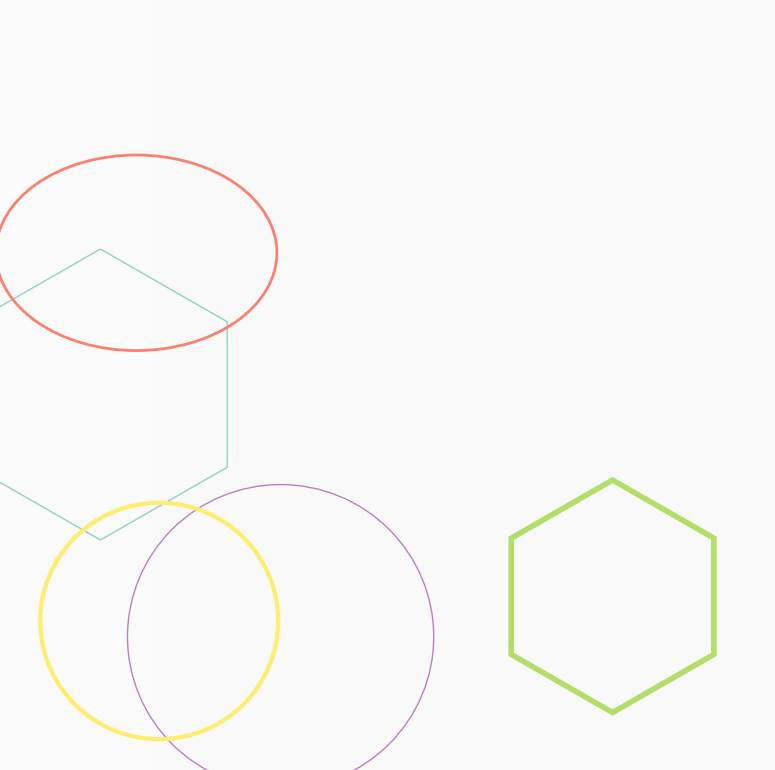[{"shape": "hexagon", "thickness": 0.5, "radius": 0.94, "center": [0.13, 0.488]}, {"shape": "oval", "thickness": 1, "radius": 0.91, "center": [0.176, 0.672]}, {"shape": "hexagon", "thickness": 2, "radius": 0.75, "center": [0.79, 0.226]}, {"shape": "circle", "thickness": 0.5, "radius": 0.99, "center": [0.362, 0.173]}, {"shape": "circle", "thickness": 1.5, "radius": 0.77, "center": [0.205, 0.194]}]